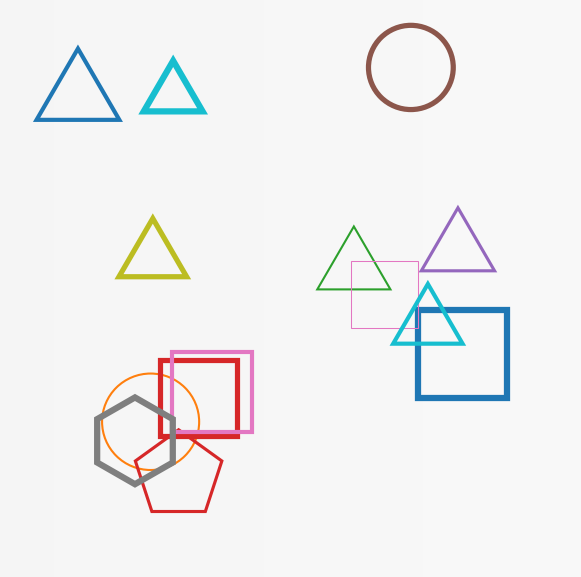[{"shape": "triangle", "thickness": 2, "radius": 0.41, "center": [0.134, 0.833]}, {"shape": "square", "thickness": 3, "radius": 0.38, "center": [0.796, 0.386]}, {"shape": "circle", "thickness": 1, "radius": 0.42, "center": [0.259, 0.269]}, {"shape": "triangle", "thickness": 1, "radius": 0.36, "center": [0.609, 0.534]}, {"shape": "square", "thickness": 2.5, "radius": 0.33, "center": [0.341, 0.31]}, {"shape": "pentagon", "thickness": 1.5, "radius": 0.39, "center": [0.307, 0.177]}, {"shape": "triangle", "thickness": 1.5, "radius": 0.36, "center": [0.788, 0.567]}, {"shape": "circle", "thickness": 2.5, "radius": 0.36, "center": [0.707, 0.882]}, {"shape": "square", "thickness": 2, "radius": 0.34, "center": [0.365, 0.32]}, {"shape": "square", "thickness": 0.5, "radius": 0.29, "center": [0.662, 0.489]}, {"shape": "hexagon", "thickness": 3, "radius": 0.38, "center": [0.232, 0.236]}, {"shape": "triangle", "thickness": 2.5, "radius": 0.34, "center": [0.263, 0.554]}, {"shape": "triangle", "thickness": 2, "radius": 0.34, "center": [0.736, 0.438]}, {"shape": "triangle", "thickness": 3, "radius": 0.29, "center": [0.298, 0.835]}]